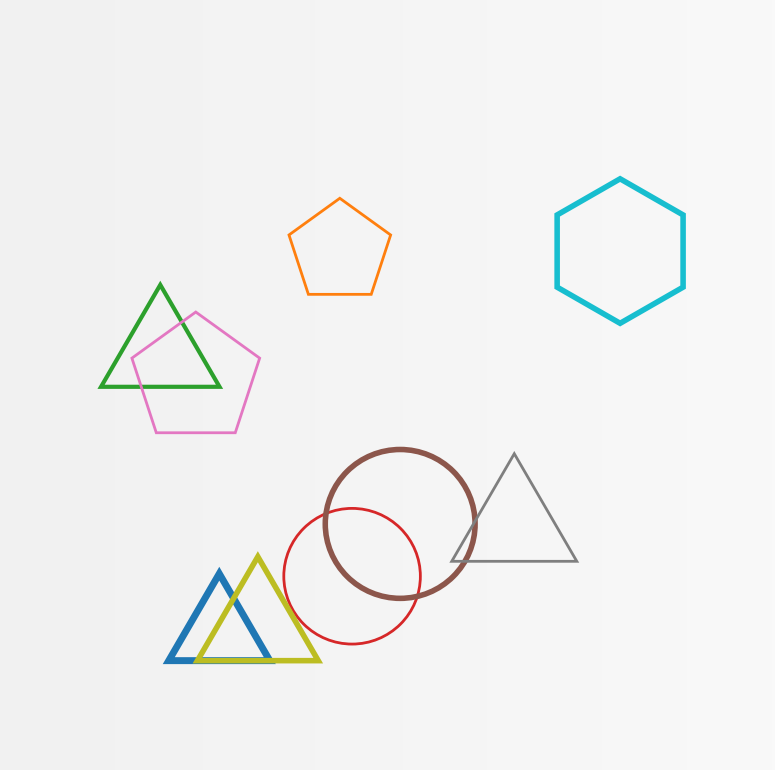[{"shape": "triangle", "thickness": 2.5, "radius": 0.38, "center": [0.283, 0.18]}, {"shape": "pentagon", "thickness": 1, "radius": 0.34, "center": [0.438, 0.674]}, {"shape": "triangle", "thickness": 1.5, "radius": 0.44, "center": [0.207, 0.542]}, {"shape": "circle", "thickness": 1, "radius": 0.44, "center": [0.454, 0.252]}, {"shape": "circle", "thickness": 2, "radius": 0.48, "center": [0.516, 0.32]}, {"shape": "pentagon", "thickness": 1, "radius": 0.43, "center": [0.253, 0.508]}, {"shape": "triangle", "thickness": 1, "radius": 0.47, "center": [0.664, 0.318]}, {"shape": "triangle", "thickness": 2, "radius": 0.45, "center": [0.333, 0.187]}, {"shape": "hexagon", "thickness": 2, "radius": 0.47, "center": [0.8, 0.674]}]